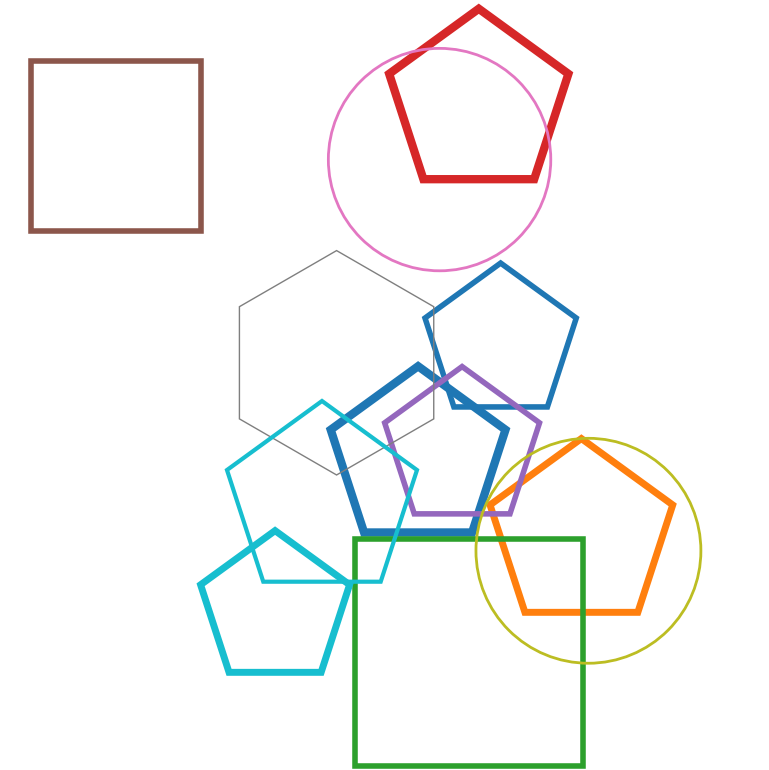[{"shape": "pentagon", "thickness": 2, "radius": 0.52, "center": [0.65, 0.555]}, {"shape": "pentagon", "thickness": 3, "radius": 0.6, "center": [0.543, 0.405]}, {"shape": "pentagon", "thickness": 2.5, "radius": 0.62, "center": [0.755, 0.306]}, {"shape": "square", "thickness": 2, "radius": 0.74, "center": [0.609, 0.153]}, {"shape": "pentagon", "thickness": 3, "radius": 0.61, "center": [0.622, 0.866]}, {"shape": "pentagon", "thickness": 2, "radius": 0.53, "center": [0.6, 0.418]}, {"shape": "square", "thickness": 2, "radius": 0.55, "center": [0.151, 0.81]}, {"shape": "circle", "thickness": 1, "radius": 0.72, "center": [0.571, 0.793]}, {"shape": "hexagon", "thickness": 0.5, "radius": 0.73, "center": [0.437, 0.529]}, {"shape": "circle", "thickness": 1, "radius": 0.73, "center": [0.764, 0.285]}, {"shape": "pentagon", "thickness": 1.5, "radius": 0.65, "center": [0.418, 0.349]}, {"shape": "pentagon", "thickness": 2.5, "radius": 0.51, "center": [0.357, 0.209]}]